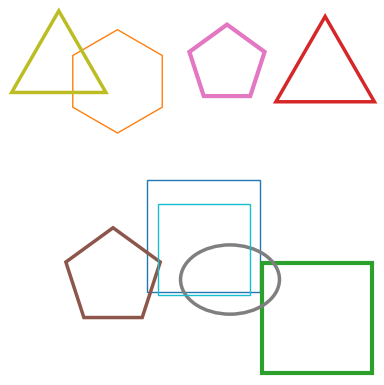[{"shape": "square", "thickness": 1, "radius": 0.73, "center": [0.529, 0.388]}, {"shape": "hexagon", "thickness": 1, "radius": 0.67, "center": [0.305, 0.789]}, {"shape": "square", "thickness": 3, "radius": 0.71, "center": [0.823, 0.174]}, {"shape": "triangle", "thickness": 2.5, "radius": 0.74, "center": [0.844, 0.81]}, {"shape": "pentagon", "thickness": 2.5, "radius": 0.64, "center": [0.294, 0.28]}, {"shape": "pentagon", "thickness": 3, "radius": 0.51, "center": [0.59, 0.834]}, {"shape": "oval", "thickness": 2.5, "radius": 0.64, "center": [0.597, 0.274]}, {"shape": "triangle", "thickness": 2.5, "radius": 0.71, "center": [0.153, 0.831]}, {"shape": "square", "thickness": 1, "radius": 0.59, "center": [0.53, 0.352]}]